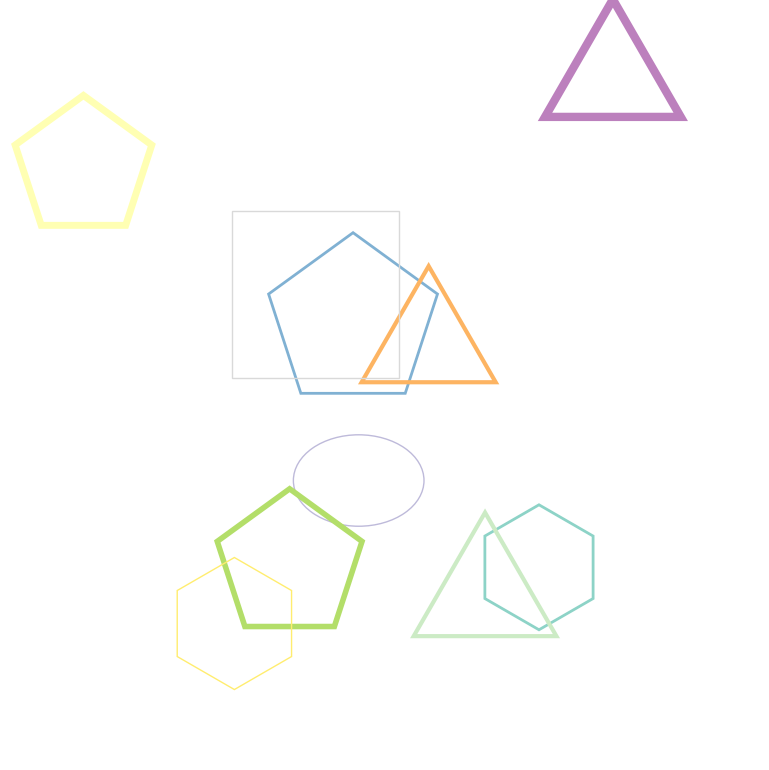[{"shape": "hexagon", "thickness": 1, "radius": 0.41, "center": [0.7, 0.263]}, {"shape": "pentagon", "thickness": 2.5, "radius": 0.47, "center": [0.108, 0.783]}, {"shape": "oval", "thickness": 0.5, "radius": 0.42, "center": [0.466, 0.376]}, {"shape": "pentagon", "thickness": 1, "radius": 0.58, "center": [0.459, 0.582]}, {"shape": "triangle", "thickness": 1.5, "radius": 0.5, "center": [0.557, 0.554]}, {"shape": "pentagon", "thickness": 2, "radius": 0.49, "center": [0.376, 0.266]}, {"shape": "square", "thickness": 0.5, "radius": 0.54, "center": [0.409, 0.617]}, {"shape": "triangle", "thickness": 3, "radius": 0.51, "center": [0.796, 0.899]}, {"shape": "triangle", "thickness": 1.5, "radius": 0.54, "center": [0.63, 0.227]}, {"shape": "hexagon", "thickness": 0.5, "radius": 0.43, "center": [0.304, 0.19]}]